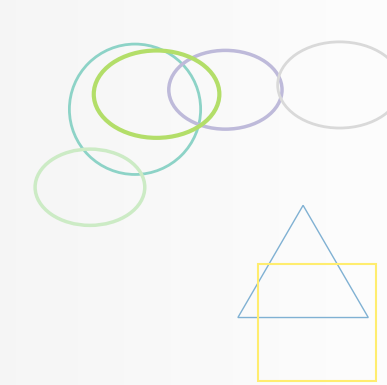[{"shape": "circle", "thickness": 2, "radius": 0.85, "center": [0.348, 0.716]}, {"shape": "oval", "thickness": 2.5, "radius": 0.73, "center": [0.582, 0.767]}, {"shape": "triangle", "thickness": 1, "radius": 0.97, "center": [0.782, 0.272]}, {"shape": "oval", "thickness": 3, "radius": 0.81, "center": [0.404, 0.755]}, {"shape": "oval", "thickness": 2, "radius": 0.8, "center": [0.876, 0.779]}, {"shape": "oval", "thickness": 2.5, "radius": 0.71, "center": [0.232, 0.514]}, {"shape": "square", "thickness": 1.5, "radius": 0.76, "center": [0.817, 0.163]}]